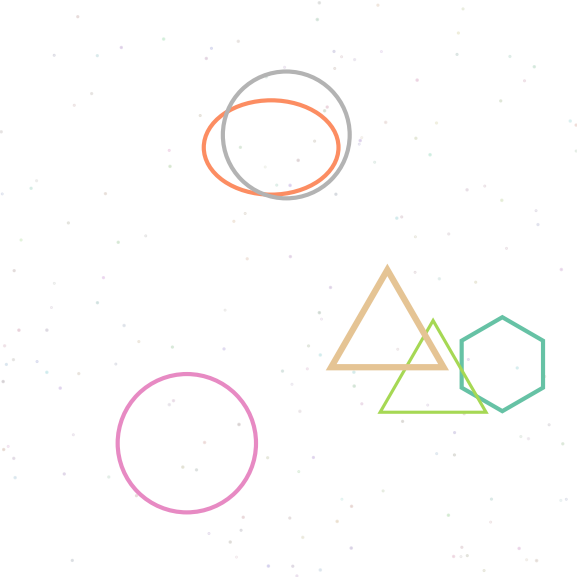[{"shape": "hexagon", "thickness": 2, "radius": 0.41, "center": [0.87, 0.369]}, {"shape": "oval", "thickness": 2, "radius": 0.58, "center": [0.47, 0.744]}, {"shape": "circle", "thickness": 2, "radius": 0.6, "center": [0.324, 0.232]}, {"shape": "triangle", "thickness": 1.5, "radius": 0.53, "center": [0.75, 0.338]}, {"shape": "triangle", "thickness": 3, "radius": 0.56, "center": [0.671, 0.419]}, {"shape": "circle", "thickness": 2, "radius": 0.55, "center": [0.496, 0.765]}]